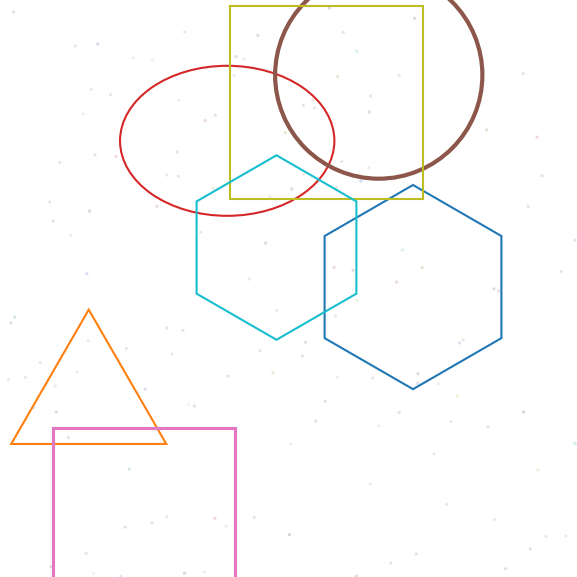[{"shape": "hexagon", "thickness": 1, "radius": 0.88, "center": [0.715, 0.502]}, {"shape": "triangle", "thickness": 1, "radius": 0.78, "center": [0.154, 0.308]}, {"shape": "oval", "thickness": 1, "radius": 0.93, "center": [0.393, 0.755]}, {"shape": "circle", "thickness": 2, "radius": 0.9, "center": [0.656, 0.869]}, {"shape": "square", "thickness": 1.5, "radius": 0.79, "center": [0.249, 0.102]}, {"shape": "square", "thickness": 1, "radius": 0.83, "center": [0.565, 0.822]}, {"shape": "hexagon", "thickness": 1, "radius": 0.8, "center": [0.479, 0.571]}]